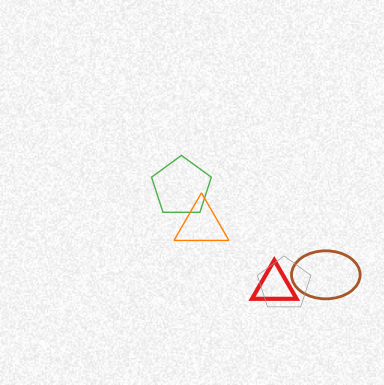[{"shape": "triangle", "thickness": 3, "radius": 0.33, "center": [0.712, 0.257]}, {"shape": "pentagon", "thickness": 1, "radius": 0.41, "center": [0.471, 0.515]}, {"shape": "triangle", "thickness": 1, "radius": 0.41, "center": [0.523, 0.417]}, {"shape": "oval", "thickness": 2, "radius": 0.45, "center": [0.846, 0.286]}, {"shape": "pentagon", "thickness": 0.5, "radius": 0.37, "center": [0.738, 0.262]}]